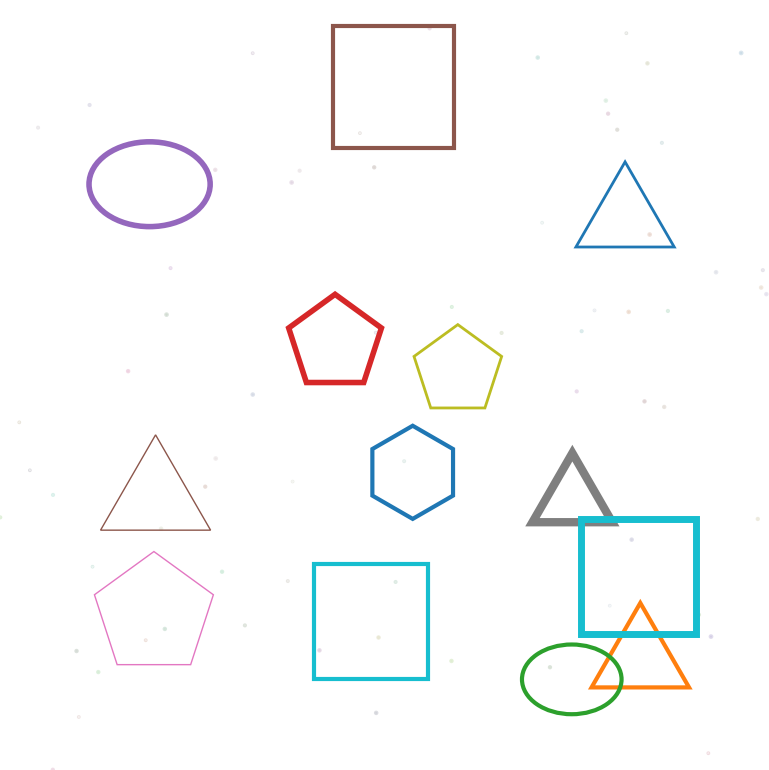[{"shape": "hexagon", "thickness": 1.5, "radius": 0.3, "center": [0.536, 0.387]}, {"shape": "triangle", "thickness": 1, "radius": 0.37, "center": [0.812, 0.716]}, {"shape": "triangle", "thickness": 1.5, "radius": 0.37, "center": [0.832, 0.144]}, {"shape": "oval", "thickness": 1.5, "radius": 0.32, "center": [0.743, 0.118]}, {"shape": "pentagon", "thickness": 2, "radius": 0.32, "center": [0.435, 0.554]}, {"shape": "oval", "thickness": 2, "radius": 0.39, "center": [0.194, 0.761]}, {"shape": "square", "thickness": 1.5, "radius": 0.39, "center": [0.511, 0.887]}, {"shape": "triangle", "thickness": 0.5, "radius": 0.41, "center": [0.202, 0.353]}, {"shape": "pentagon", "thickness": 0.5, "radius": 0.41, "center": [0.2, 0.202]}, {"shape": "triangle", "thickness": 3, "radius": 0.3, "center": [0.743, 0.352]}, {"shape": "pentagon", "thickness": 1, "radius": 0.3, "center": [0.595, 0.519]}, {"shape": "square", "thickness": 1.5, "radius": 0.37, "center": [0.482, 0.193]}, {"shape": "square", "thickness": 2.5, "radius": 0.37, "center": [0.829, 0.252]}]